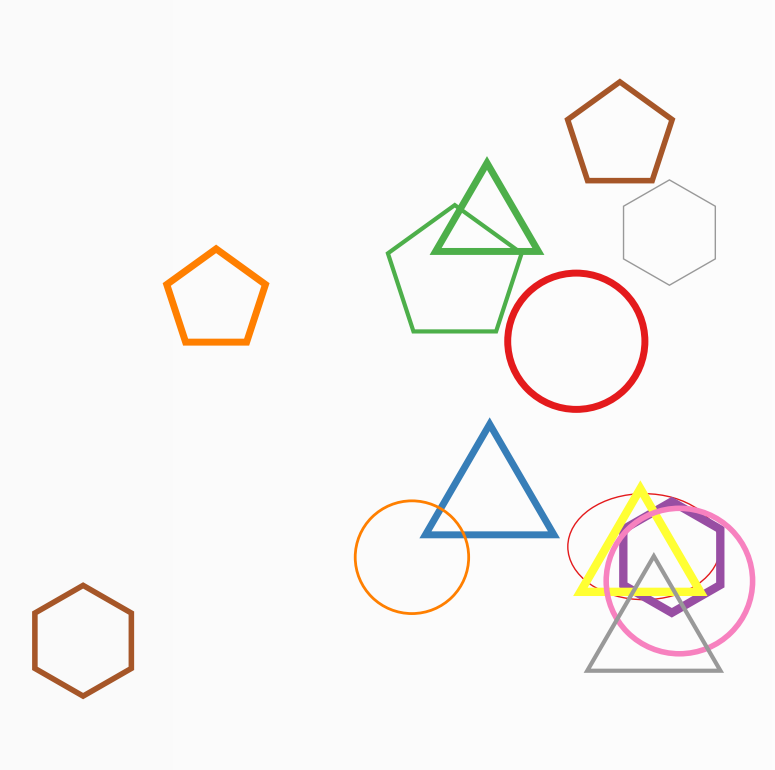[{"shape": "circle", "thickness": 2.5, "radius": 0.44, "center": [0.744, 0.557]}, {"shape": "oval", "thickness": 0.5, "radius": 0.49, "center": [0.831, 0.29]}, {"shape": "triangle", "thickness": 2.5, "radius": 0.48, "center": [0.632, 0.353]}, {"shape": "triangle", "thickness": 2.5, "radius": 0.38, "center": [0.628, 0.712]}, {"shape": "pentagon", "thickness": 1.5, "radius": 0.45, "center": [0.587, 0.643]}, {"shape": "hexagon", "thickness": 3, "radius": 0.36, "center": [0.867, 0.276]}, {"shape": "pentagon", "thickness": 2.5, "radius": 0.33, "center": [0.279, 0.61]}, {"shape": "circle", "thickness": 1, "radius": 0.37, "center": [0.532, 0.276]}, {"shape": "triangle", "thickness": 3, "radius": 0.45, "center": [0.826, 0.276]}, {"shape": "pentagon", "thickness": 2, "radius": 0.35, "center": [0.8, 0.823]}, {"shape": "hexagon", "thickness": 2, "radius": 0.36, "center": [0.107, 0.168]}, {"shape": "circle", "thickness": 2, "radius": 0.47, "center": [0.877, 0.245]}, {"shape": "hexagon", "thickness": 0.5, "radius": 0.34, "center": [0.864, 0.698]}, {"shape": "triangle", "thickness": 1.5, "radius": 0.5, "center": [0.844, 0.179]}]